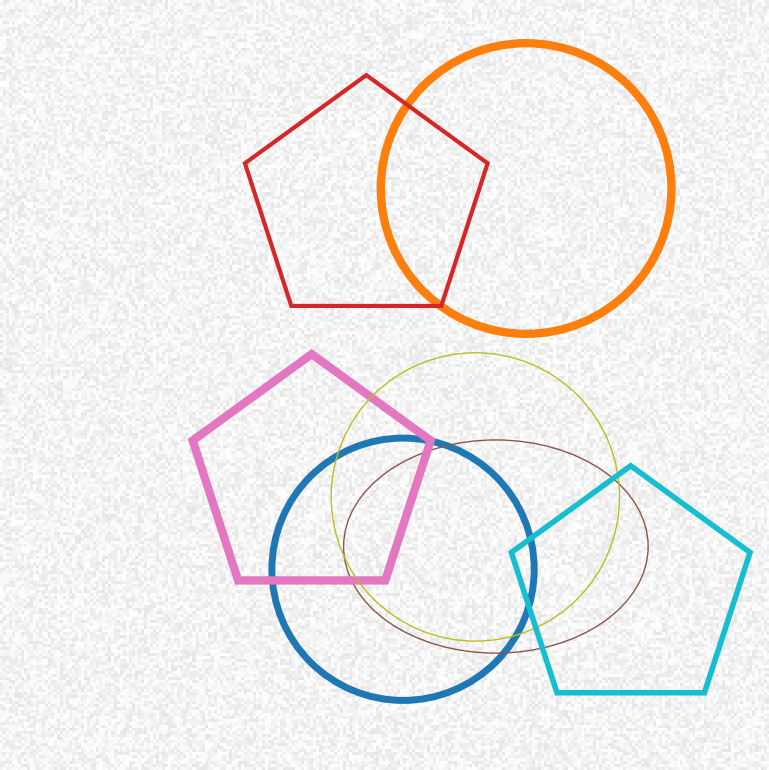[{"shape": "circle", "thickness": 2.5, "radius": 0.85, "center": [0.523, 0.261]}, {"shape": "circle", "thickness": 3, "radius": 0.94, "center": [0.683, 0.755]}, {"shape": "pentagon", "thickness": 1.5, "radius": 0.83, "center": [0.476, 0.737]}, {"shape": "oval", "thickness": 0.5, "radius": 0.99, "center": [0.644, 0.29]}, {"shape": "pentagon", "thickness": 3, "radius": 0.81, "center": [0.405, 0.378]}, {"shape": "circle", "thickness": 0.5, "radius": 0.94, "center": [0.617, 0.355]}, {"shape": "pentagon", "thickness": 2, "radius": 0.81, "center": [0.819, 0.232]}]